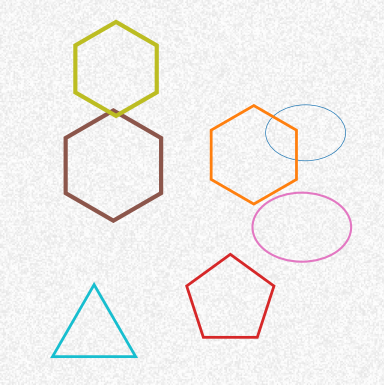[{"shape": "oval", "thickness": 0.5, "radius": 0.52, "center": [0.794, 0.655]}, {"shape": "hexagon", "thickness": 2, "radius": 0.64, "center": [0.659, 0.598]}, {"shape": "pentagon", "thickness": 2, "radius": 0.6, "center": [0.598, 0.22]}, {"shape": "hexagon", "thickness": 3, "radius": 0.72, "center": [0.294, 0.57]}, {"shape": "oval", "thickness": 1.5, "radius": 0.64, "center": [0.784, 0.41]}, {"shape": "hexagon", "thickness": 3, "radius": 0.61, "center": [0.301, 0.821]}, {"shape": "triangle", "thickness": 2, "radius": 0.62, "center": [0.244, 0.136]}]